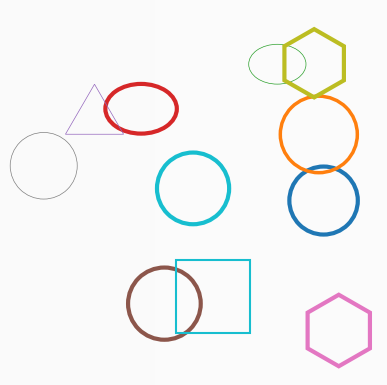[{"shape": "circle", "thickness": 3, "radius": 0.44, "center": [0.835, 0.479]}, {"shape": "circle", "thickness": 2.5, "radius": 0.5, "center": [0.823, 0.651]}, {"shape": "oval", "thickness": 0.5, "radius": 0.37, "center": [0.716, 0.833]}, {"shape": "oval", "thickness": 3, "radius": 0.46, "center": [0.364, 0.717]}, {"shape": "triangle", "thickness": 0.5, "radius": 0.43, "center": [0.244, 0.695]}, {"shape": "circle", "thickness": 3, "radius": 0.47, "center": [0.424, 0.211]}, {"shape": "hexagon", "thickness": 3, "radius": 0.46, "center": [0.874, 0.142]}, {"shape": "circle", "thickness": 0.5, "radius": 0.43, "center": [0.113, 0.569]}, {"shape": "hexagon", "thickness": 3, "radius": 0.44, "center": [0.811, 0.836]}, {"shape": "square", "thickness": 1.5, "radius": 0.47, "center": [0.549, 0.23]}, {"shape": "circle", "thickness": 3, "radius": 0.47, "center": [0.498, 0.511]}]